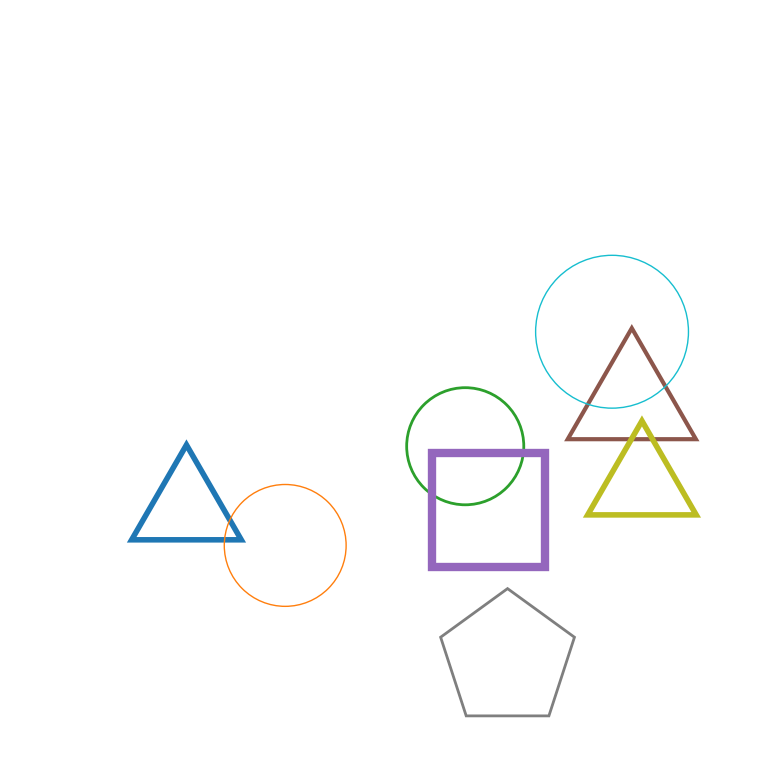[{"shape": "triangle", "thickness": 2, "radius": 0.41, "center": [0.242, 0.34]}, {"shape": "circle", "thickness": 0.5, "radius": 0.4, "center": [0.37, 0.292]}, {"shape": "circle", "thickness": 1, "radius": 0.38, "center": [0.604, 0.42]}, {"shape": "square", "thickness": 3, "radius": 0.37, "center": [0.634, 0.338]}, {"shape": "triangle", "thickness": 1.5, "radius": 0.48, "center": [0.821, 0.478]}, {"shape": "pentagon", "thickness": 1, "radius": 0.46, "center": [0.659, 0.144]}, {"shape": "triangle", "thickness": 2, "radius": 0.41, "center": [0.834, 0.372]}, {"shape": "circle", "thickness": 0.5, "radius": 0.5, "center": [0.795, 0.569]}]